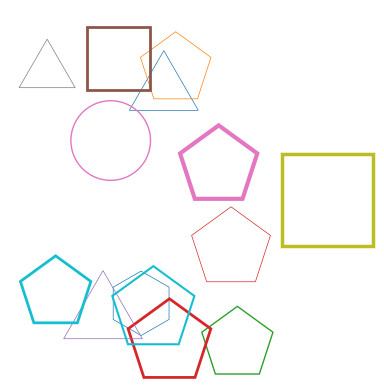[{"shape": "hexagon", "thickness": 0.5, "radius": 0.42, "center": [0.367, 0.212]}, {"shape": "triangle", "thickness": 0.5, "radius": 0.52, "center": [0.425, 0.765]}, {"shape": "pentagon", "thickness": 0.5, "radius": 0.48, "center": [0.456, 0.821]}, {"shape": "pentagon", "thickness": 1, "radius": 0.49, "center": [0.617, 0.107]}, {"shape": "pentagon", "thickness": 0.5, "radius": 0.54, "center": [0.6, 0.355]}, {"shape": "pentagon", "thickness": 2, "radius": 0.56, "center": [0.44, 0.111]}, {"shape": "triangle", "thickness": 0.5, "radius": 0.59, "center": [0.268, 0.179]}, {"shape": "square", "thickness": 2, "radius": 0.41, "center": [0.309, 0.847]}, {"shape": "pentagon", "thickness": 3, "radius": 0.53, "center": [0.568, 0.569]}, {"shape": "circle", "thickness": 1, "radius": 0.52, "center": [0.288, 0.635]}, {"shape": "triangle", "thickness": 0.5, "radius": 0.42, "center": [0.122, 0.814]}, {"shape": "square", "thickness": 2.5, "radius": 0.6, "center": [0.851, 0.481]}, {"shape": "pentagon", "thickness": 2, "radius": 0.48, "center": [0.144, 0.239]}, {"shape": "pentagon", "thickness": 1.5, "radius": 0.56, "center": [0.398, 0.197]}]